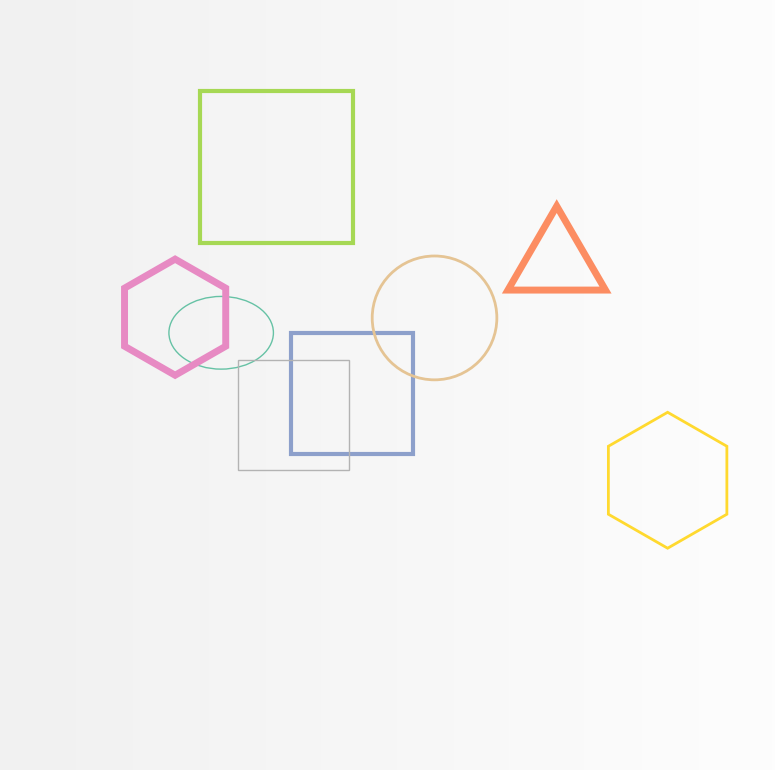[{"shape": "oval", "thickness": 0.5, "radius": 0.34, "center": [0.285, 0.568]}, {"shape": "triangle", "thickness": 2.5, "radius": 0.36, "center": [0.718, 0.66]}, {"shape": "square", "thickness": 1.5, "radius": 0.39, "center": [0.454, 0.489]}, {"shape": "hexagon", "thickness": 2.5, "radius": 0.38, "center": [0.226, 0.588]}, {"shape": "square", "thickness": 1.5, "radius": 0.5, "center": [0.357, 0.783]}, {"shape": "hexagon", "thickness": 1, "radius": 0.44, "center": [0.861, 0.376]}, {"shape": "circle", "thickness": 1, "radius": 0.4, "center": [0.561, 0.587]}, {"shape": "square", "thickness": 0.5, "radius": 0.36, "center": [0.379, 0.461]}]